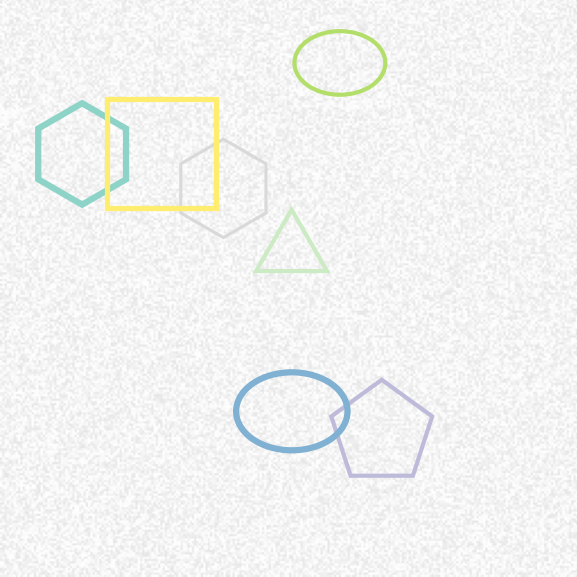[{"shape": "hexagon", "thickness": 3, "radius": 0.44, "center": [0.142, 0.733]}, {"shape": "pentagon", "thickness": 2, "radius": 0.46, "center": [0.661, 0.25]}, {"shape": "oval", "thickness": 3, "radius": 0.48, "center": [0.505, 0.287]}, {"shape": "oval", "thickness": 2, "radius": 0.39, "center": [0.589, 0.89]}, {"shape": "hexagon", "thickness": 1.5, "radius": 0.43, "center": [0.387, 0.673]}, {"shape": "triangle", "thickness": 2, "radius": 0.35, "center": [0.505, 0.565]}, {"shape": "square", "thickness": 2.5, "radius": 0.47, "center": [0.279, 0.733]}]